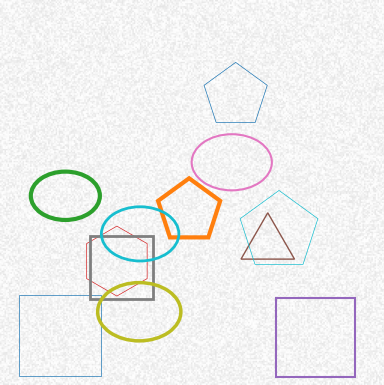[{"shape": "square", "thickness": 0.5, "radius": 0.53, "center": [0.156, 0.129]}, {"shape": "pentagon", "thickness": 0.5, "radius": 0.43, "center": [0.612, 0.752]}, {"shape": "pentagon", "thickness": 3, "radius": 0.42, "center": [0.491, 0.452]}, {"shape": "oval", "thickness": 3, "radius": 0.45, "center": [0.17, 0.491]}, {"shape": "hexagon", "thickness": 0.5, "radius": 0.45, "center": [0.304, 0.322]}, {"shape": "square", "thickness": 1.5, "radius": 0.51, "center": [0.82, 0.124]}, {"shape": "triangle", "thickness": 1, "radius": 0.4, "center": [0.695, 0.367]}, {"shape": "oval", "thickness": 1.5, "radius": 0.52, "center": [0.602, 0.578]}, {"shape": "square", "thickness": 2, "radius": 0.41, "center": [0.314, 0.305]}, {"shape": "oval", "thickness": 2.5, "radius": 0.54, "center": [0.362, 0.19]}, {"shape": "pentagon", "thickness": 0.5, "radius": 0.53, "center": [0.725, 0.399]}, {"shape": "oval", "thickness": 2, "radius": 0.5, "center": [0.364, 0.393]}]